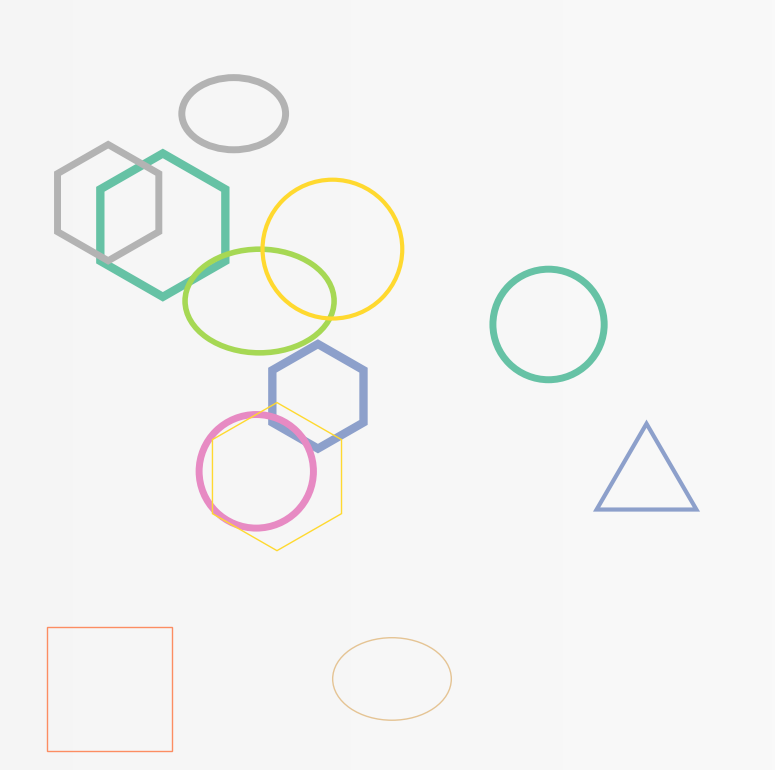[{"shape": "circle", "thickness": 2.5, "radius": 0.36, "center": [0.708, 0.579]}, {"shape": "hexagon", "thickness": 3, "radius": 0.47, "center": [0.21, 0.708]}, {"shape": "square", "thickness": 0.5, "radius": 0.4, "center": [0.142, 0.105]}, {"shape": "hexagon", "thickness": 3, "radius": 0.34, "center": [0.41, 0.485]}, {"shape": "triangle", "thickness": 1.5, "radius": 0.37, "center": [0.834, 0.375]}, {"shape": "circle", "thickness": 2.5, "radius": 0.37, "center": [0.331, 0.388]}, {"shape": "oval", "thickness": 2, "radius": 0.48, "center": [0.335, 0.609]}, {"shape": "hexagon", "thickness": 0.5, "radius": 0.48, "center": [0.357, 0.381]}, {"shape": "circle", "thickness": 1.5, "radius": 0.45, "center": [0.429, 0.676]}, {"shape": "oval", "thickness": 0.5, "radius": 0.38, "center": [0.506, 0.118]}, {"shape": "hexagon", "thickness": 2.5, "radius": 0.38, "center": [0.14, 0.737]}, {"shape": "oval", "thickness": 2.5, "radius": 0.33, "center": [0.302, 0.852]}]